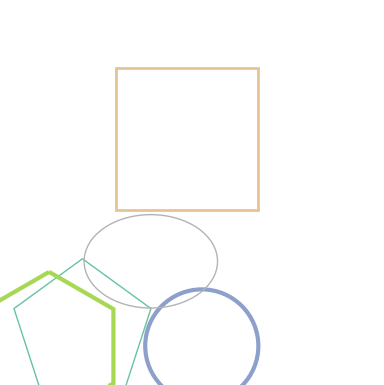[{"shape": "pentagon", "thickness": 1, "radius": 0.94, "center": [0.214, 0.141]}, {"shape": "circle", "thickness": 3, "radius": 0.73, "center": [0.524, 0.101]}, {"shape": "hexagon", "thickness": 3, "radius": 0.96, "center": [0.128, 0.101]}, {"shape": "square", "thickness": 2, "radius": 0.92, "center": [0.485, 0.64]}, {"shape": "oval", "thickness": 1, "radius": 0.87, "center": [0.392, 0.321]}]